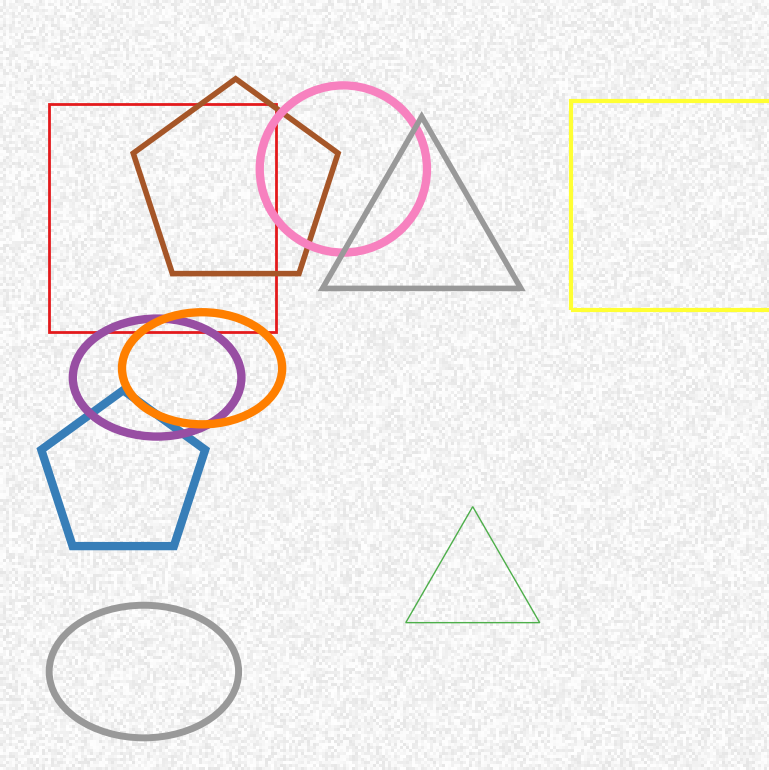[{"shape": "square", "thickness": 1, "radius": 0.74, "center": [0.211, 0.717]}, {"shape": "pentagon", "thickness": 3, "radius": 0.56, "center": [0.16, 0.381]}, {"shape": "triangle", "thickness": 0.5, "radius": 0.5, "center": [0.614, 0.242]}, {"shape": "oval", "thickness": 3, "radius": 0.55, "center": [0.204, 0.51]}, {"shape": "oval", "thickness": 3, "radius": 0.52, "center": [0.262, 0.522]}, {"shape": "square", "thickness": 1.5, "radius": 0.68, "center": [0.878, 0.733]}, {"shape": "pentagon", "thickness": 2, "radius": 0.7, "center": [0.306, 0.758]}, {"shape": "circle", "thickness": 3, "radius": 0.54, "center": [0.446, 0.781]}, {"shape": "triangle", "thickness": 2, "radius": 0.74, "center": [0.548, 0.7]}, {"shape": "oval", "thickness": 2.5, "radius": 0.62, "center": [0.187, 0.128]}]